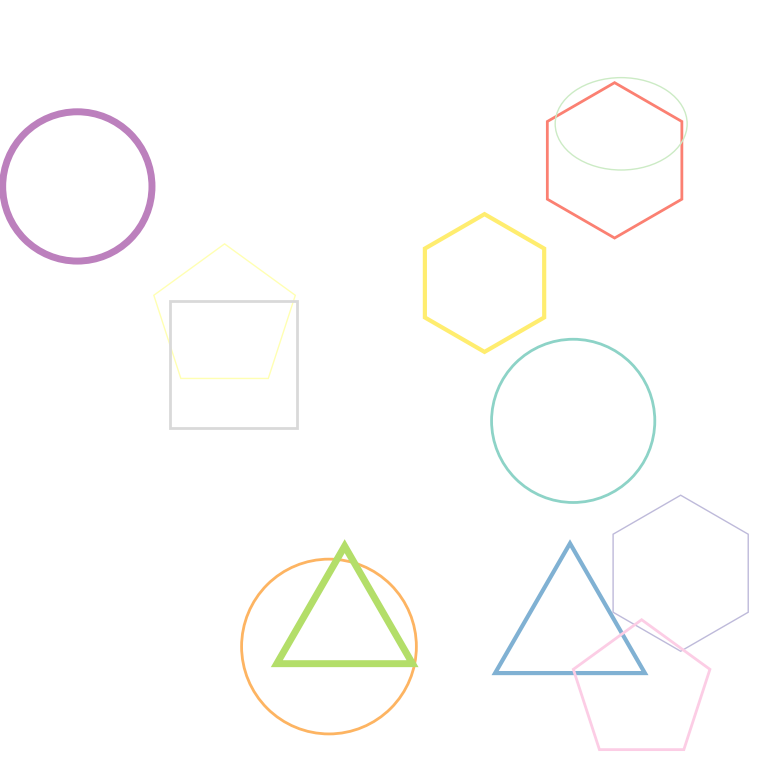[{"shape": "circle", "thickness": 1, "radius": 0.53, "center": [0.744, 0.453]}, {"shape": "pentagon", "thickness": 0.5, "radius": 0.48, "center": [0.292, 0.587]}, {"shape": "hexagon", "thickness": 0.5, "radius": 0.51, "center": [0.884, 0.256]}, {"shape": "hexagon", "thickness": 1, "radius": 0.5, "center": [0.798, 0.792]}, {"shape": "triangle", "thickness": 1.5, "radius": 0.56, "center": [0.74, 0.182]}, {"shape": "circle", "thickness": 1, "radius": 0.57, "center": [0.427, 0.16]}, {"shape": "triangle", "thickness": 2.5, "radius": 0.51, "center": [0.448, 0.189]}, {"shape": "pentagon", "thickness": 1, "radius": 0.47, "center": [0.833, 0.102]}, {"shape": "square", "thickness": 1, "radius": 0.41, "center": [0.303, 0.527]}, {"shape": "circle", "thickness": 2.5, "radius": 0.48, "center": [0.1, 0.758]}, {"shape": "oval", "thickness": 0.5, "radius": 0.43, "center": [0.807, 0.839]}, {"shape": "hexagon", "thickness": 1.5, "radius": 0.45, "center": [0.629, 0.632]}]